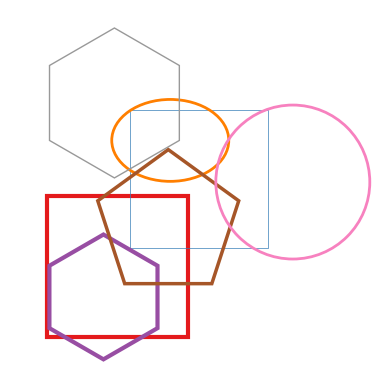[{"shape": "square", "thickness": 3, "radius": 0.91, "center": [0.306, 0.309]}, {"shape": "square", "thickness": 0.5, "radius": 0.9, "center": [0.516, 0.534]}, {"shape": "hexagon", "thickness": 3, "radius": 0.81, "center": [0.269, 0.229]}, {"shape": "oval", "thickness": 2, "radius": 0.76, "center": [0.442, 0.635]}, {"shape": "pentagon", "thickness": 2.5, "radius": 0.96, "center": [0.437, 0.419]}, {"shape": "circle", "thickness": 2, "radius": 1.0, "center": [0.761, 0.527]}, {"shape": "hexagon", "thickness": 1, "radius": 0.97, "center": [0.297, 0.733]}]